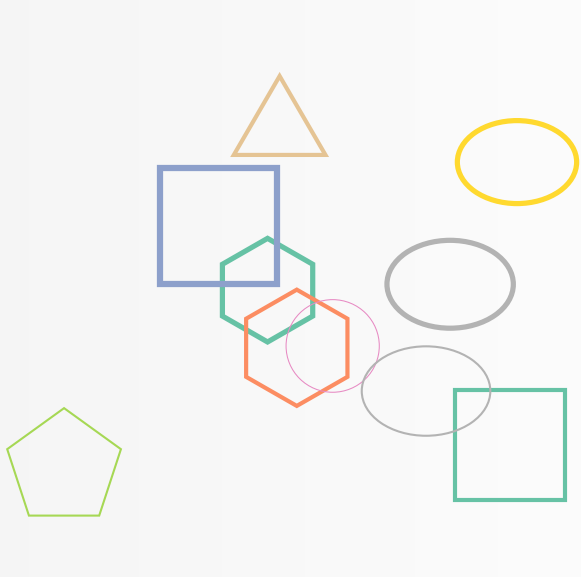[{"shape": "square", "thickness": 2, "radius": 0.47, "center": [0.878, 0.228]}, {"shape": "hexagon", "thickness": 2.5, "radius": 0.45, "center": [0.46, 0.497]}, {"shape": "hexagon", "thickness": 2, "radius": 0.5, "center": [0.511, 0.397]}, {"shape": "square", "thickness": 3, "radius": 0.5, "center": [0.376, 0.608]}, {"shape": "circle", "thickness": 0.5, "radius": 0.4, "center": [0.572, 0.4]}, {"shape": "pentagon", "thickness": 1, "radius": 0.51, "center": [0.11, 0.19]}, {"shape": "oval", "thickness": 2.5, "radius": 0.51, "center": [0.889, 0.718]}, {"shape": "triangle", "thickness": 2, "radius": 0.46, "center": [0.481, 0.776]}, {"shape": "oval", "thickness": 2.5, "radius": 0.54, "center": [0.774, 0.507]}, {"shape": "oval", "thickness": 1, "radius": 0.55, "center": [0.733, 0.322]}]